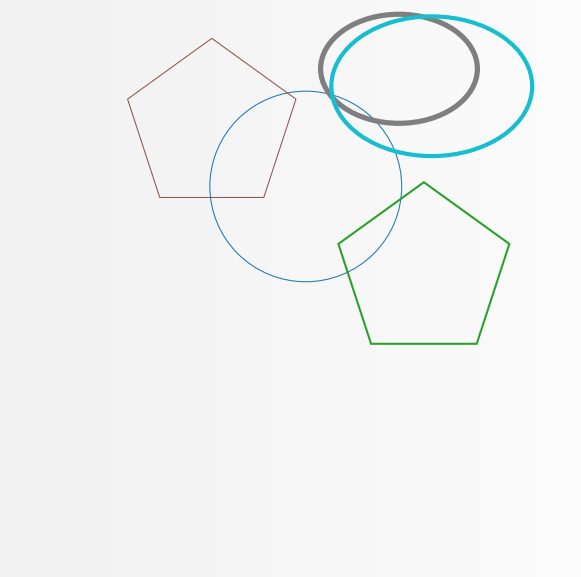[{"shape": "circle", "thickness": 0.5, "radius": 0.83, "center": [0.526, 0.676]}, {"shape": "pentagon", "thickness": 1, "radius": 0.77, "center": [0.729, 0.529]}, {"shape": "pentagon", "thickness": 0.5, "radius": 0.76, "center": [0.364, 0.78]}, {"shape": "oval", "thickness": 2.5, "radius": 0.67, "center": [0.686, 0.88]}, {"shape": "oval", "thickness": 2, "radius": 0.86, "center": [0.743, 0.85]}]